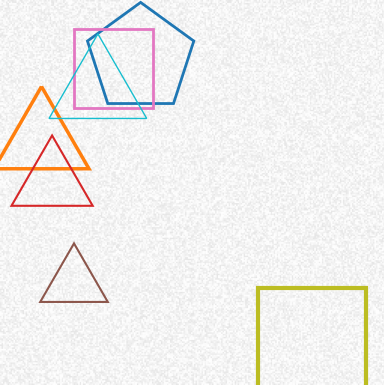[{"shape": "pentagon", "thickness": 2, "radius": 0.73, "center": [0.365, 0.849]}, {"shape": "triangle", "thickness": 2.5, "radius": 0.71, "center": [0.108, 0.633]}, {"shape": "triangle", "thickness": 1.5, "radius": 0.61, "center": [0.135, 0.526]}, {"shape": "triangle", "thickness": 1.5, "radius": 0.51, "center": [0.192, 0.266]}, {"shape": "square", "thickness": 2, "radius": 0.51, "center": [0.294, 0.821]}, {"shape": "square", "thickness": 3, "radius": 0.7, "center": [0.811, 0.112]}, {"shape": "triangle", "thickness": 1, "radius": 0.73, "center": [0.254, 0.766]}]